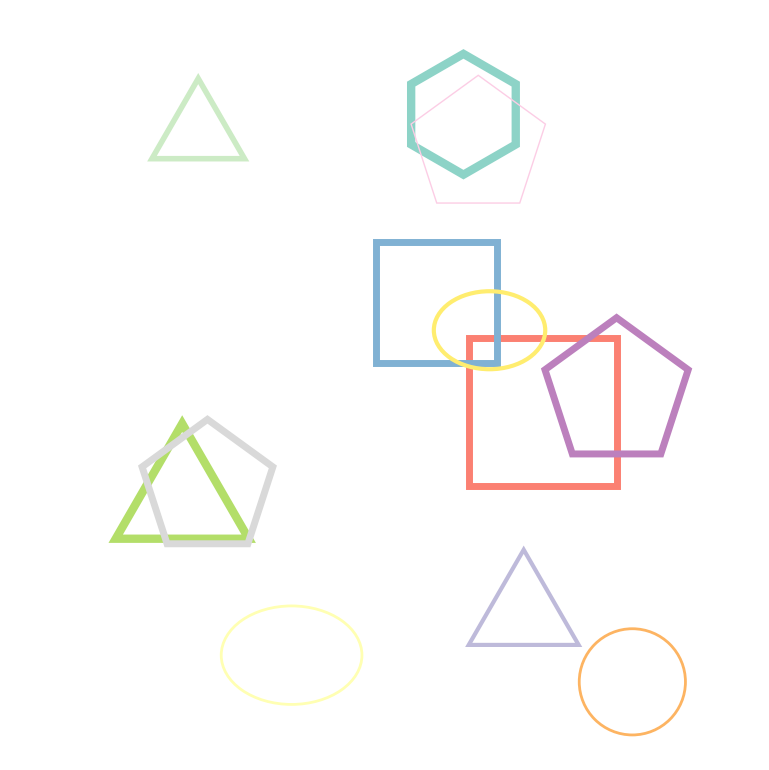[{"shape": "hexagon", "thickness": 3, "radius": 0.39, "center": [0.602, 0.852]}, {"shape": "oval", "thickness": 1, "radius": 0.46, "center": [0.379, 0.149]}, {"shape": "triangle", "thickness": 1.5, "radius": 0.41, "center": [0.68, 0.204]}, {"shape": "square", "thickness": 2.5, "radius": 0.48, "center": [0.705, 0.465]}, {"shape": "square", "thickness": 2.5, "radius": 0.39, "center": [0.567, 0.607]}, {"shape": "circle", "thickness": 1, "radius": 0.34, "center": [0.821, 0.114]}, {"shape": "triangle", "thickness": 3, "radius": 0.5, "center": [0.237, 0.35]}, {"shape": "pentagon", "thickness": 0.5, "radius": 0.46, "center": [0.621, 0.811]}, {"shape": "pentagon", "thickness": 2.5, "radius": 0.45, "center": [0.269, 0.366]}, {"shape": "pentagon", "thickness": 2.5, "radius": 0.49, "center": [0.801, 0.49]}, {"shape": "triangle", "thickness": 2, "radius": 0.35, "center": [0.257, 0.829]}, {"shape": "oval", "thickness": 1.5, "radius": 0.36, "center": [0.636, 0.571]}]